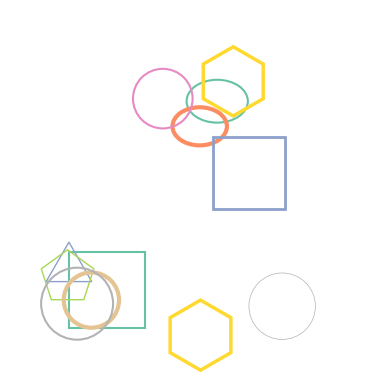[{"shape": "oval", "thickness": 1.5, "radius": 0.4, "center": [0.564, 0.737]}, {"shape": "square", "thickness": 1.5, "radius": 0.49, "center": [0.279, 0.246]}, {"shape": "oval", "thickness": 3, "radius": 0.35, "center": [0.519, 0.672]}, {"shape": "square", "thickness": 2, "radius": 0.47, "center": [0.647, 0.551]}, {"shape": "triangle", "thickness": 1, "radius": 0.34, "center": [0.179, 0.303]}, {"shape": "circle", "thickness": 1.5, "radius": 0.39, "center": [0.423, 0.744]}, {"shape": "pentagon", "thickness": 1, "radius": 0.36, "center": [0.175, 0.28]}, {"shape": "hexagon", "thickness": 2.5, "radius": 0.45, "center": [0.606, 0.789]}, {"shape": "hexagon", "thickness": 2.5, "radius": 0.45, "center": [0.521, 0.129]}, {"shape": "circle", "thickness": 3, "radius": 0.36, "center": [0.237, 0.221]}, {"shape": "circle", "thickness": 0.5, "radius": 0.43, "center": [0.733, 0.205]}, {"shape": "circle", "thickness": 1.5, "radius": 0.47, "center": [0.2, 0.211]}]